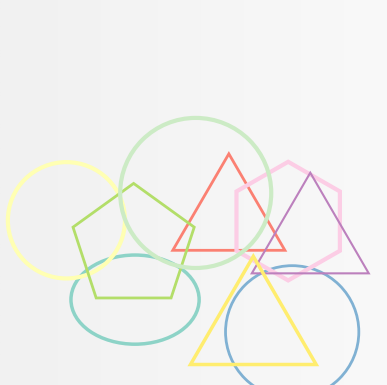[{"shape": "oval", "thickness": 2.5, "radius": 0.83, "center": [0.349, 0.222]}, {"shape": "circle", "thickness": 3, "radius": 0.76, "center": [0.171, 0.428]}, {"shape": "triangle", "thickness": 2, "radius": 0.84, "center": [0.591, 0.433]}, {"shape": "circle", "thickness": 2, "radius": 0.86, "center": [0.754, 0.138]}, {"shape": "pentagon", "thickness": 2, "radius": 0.82, "center": [0.345, 0.359]}, {"shape": "hexagon", "thickness": 3, "radius": 0.77, "center": [0.744, 0.426]}, {"shape": "triangle", "thickness": 1.5, "radius": 0.87, "center": [0.801, 0.377]}, {"shape": "circle", "thickness": 3, "radius": 0.97, "center": [0.505, 0.499]}, {"shape": "triangle", "thickness": 2.5, "radius": 0.94, "center": [0.654, 0.147]}]